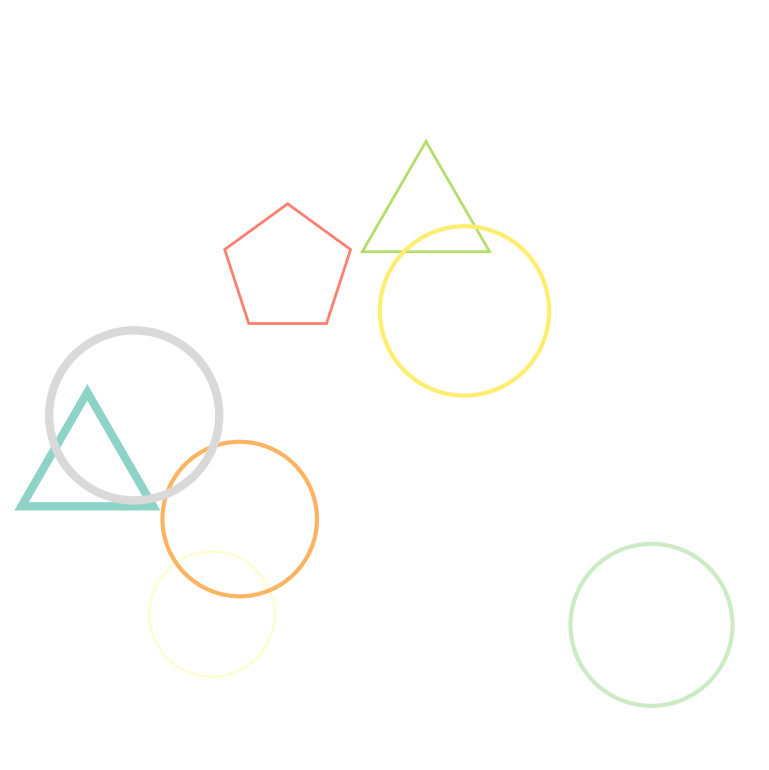[{"shape": "triangle", "thickness": 3, "radius": 0.49, "center": [0.113, 0.392]}, {"shape": "circle", "thickness": 0.5, "radius": 0.41, "center": [0.275, 0.202]}, {"shape": "pentagon", "thickness": 1, "radius": 0.43, "center": [0.374, 0.649]}, {"shape": "circle", "thickness": 1.5, "radius": 0.5, "center": [0.311, 0.326]}, {"shape": "triangle", "thickness": 1, "radius": 0.48, "center": [0.553, 0.721]}, {"shape": "circle", "thickness": 3, "radius": 0.55, "center": [0.174, 0.461]}, {"shape": "circle", "thickness": 1.5, "radius": 0.53, "center": [0.846, 0.188]}, {"shape": "circle", "thickness": 1.5, "radius": 0.55, "center": [0.603, 0.596]}]